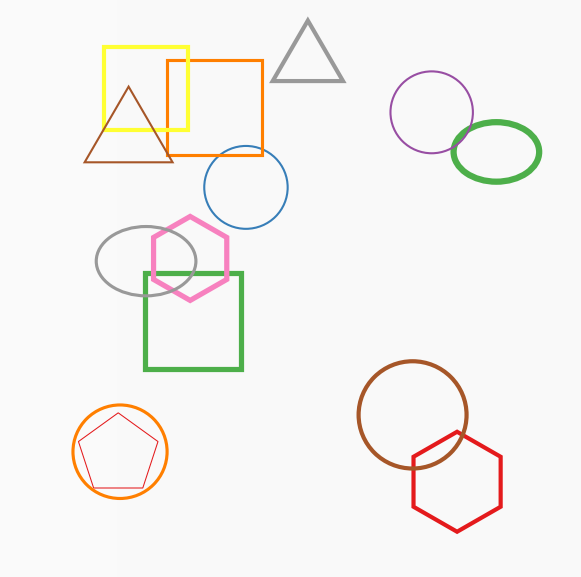[{"shape": "pentagon", "thickness": 0.5, "radius": 0.36, "center": [0.203, 0.212]}, {"shape": "hexagon", "thickness": 2, "radius": 0.43, "center": [0.786, 0.165]}, {"shape": "circle", "thickness": 1, "radius": 0.36, "center": [0.423, 0.675]}, {"shape": "square", "thickness": 2.5, "radius": 0.41, "center": [0.332, 0.443]}, {"shape": "oval", "thickness": 3, "radius": 0.37, "center": [0.854, 0.736]}, {"shape": "circle", "thickness": 1, "radius": 0.35, "center": [0.743, 0.805]}, {"shape": "circle", "thickness": 1.5, "radius": 0.4, "center": [0.207, 0.217]}, {"shape": "square", "thickness": 1.5, "radius": 0.41, "center": [0.369, 0.813]}, {"shape": "square", "thickness": 2, "radius": 0.36, "center": [0.251, 0.846]}, {"shape": "triangle", "thickness": 1, "radius": 0.44, "center": [0.221, 0.762]}, {"shape": "circle", "thickness": 2, "radius": 0.46, "center": [0.71, 0.281]}, {"shape": "hexagon", "thickness": 2.5, "radius": 0.36, "center": [0.327, 0.552]}, {"shape": "oval", "thickness": 1.5, "radius": 0.43, "center": [0.251, 0.547]}, {"shape": "triangle", "thickness": 2, "radius": 0.35, "center": [0.53, 0.894]}]